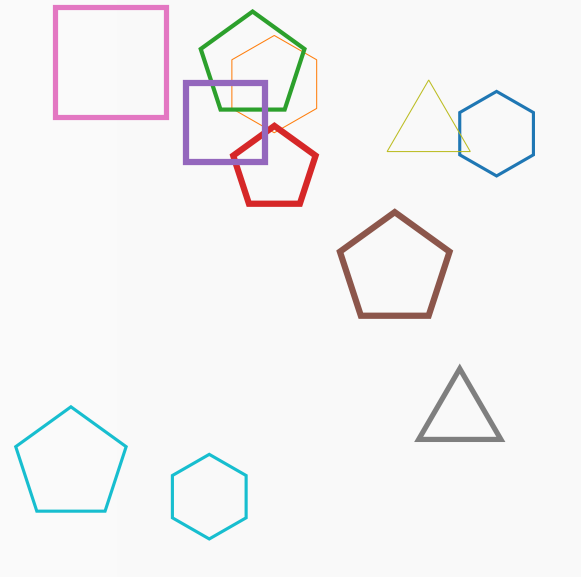[{"shape": "hexagon", "thickness": 1.5, "radius": 0.37, "center": [0.854, 0.768]}, {"shape": "hexagon", "thickness": 0.5, "radius": 0.42, "center": [0.472, 0.853]}, {"shape": "pentagon", "thickness": 2, "radius": 0.47, "center": [0.435, 0.885]}, {"shape": "pentagon", "thickness": 3, "radius": 0.37, "center": [0.472, 0.707]}, {"shape": "square", "thickness": 3, "radius": 0.34, "center": [0.389, 0.788]}, {"shape": "pentagon", "thickness": 3, "radius": 0.5, "center": [0.679, 0.533]}, {"shape": "square", "thickness": 2.5, "radius": 0.48, "center": [0.19, 0.892]}, {"shape": "triangle", "thickness": 2.5, "radius": 0.41, "center": [0.791, 0.279]}, {"shape": "triangle", "thickness": 0.5, "radius": 0.41, "center": [0.738, 0.778]}, {"shape": "hexagon", "thickness": 1.5, "radius": 0.37, "center": [0.36, 0.139]}, {"shape": "pentagon", "thickness": 1.5, "radius": 0.5, "center": [0.122, 0.195]}]